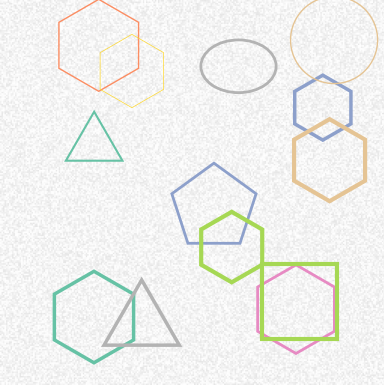[{"shape": "hexagon", "thickness": 2.5, "radius": 0.59, "center": [0.244, 0.177]}, {"shape": "triangle", "thickness": 1.5, "radius": 0.42, "center": [0.245, 0.625]}, {"shape": "hexagon", "thickness": 1, "radius": 0.6, "center": [0.256, 0.882]}, {"shape": "hexagon", "thickness": 2.5, "radius": 0.42, "center": [0.838, 0.72]}, {"shape": "pentagon", "thickness": 2, "radius": 0.58, "center": [0.556, 0.461]}, {"shape": "hexagon", "thickness": 2, "radius": 0.58, "center": [0.769, 0.197]}, {"shape": "hexagon", "thickness": 3, "radius": 0.46, "center": [0.602, 0.358]}, {"shape": "square", "thickness": 3, "radius": 0.49, "center": [0.778, 0.217]}, {"shape": "hexagon", "thickness": 0.5, "radius": 0.48, "center": [0.343, 0.816]}, {"shape": "hexagon", "thickness": 3, "radius": 0.53, "center": [0.856, 0.584]}, {"shape": "circle", "thickness": 1, "radius": 0.57, "center": [0.868, 0.896]}, {"shape": "oval", "thickness": 2, "radius": 0.49, "center": [0.619, 0.828]}, {"shape": "triangle", "thickness": 2.5, "radius": 0.56, "center": [0.368, 0.16]}]